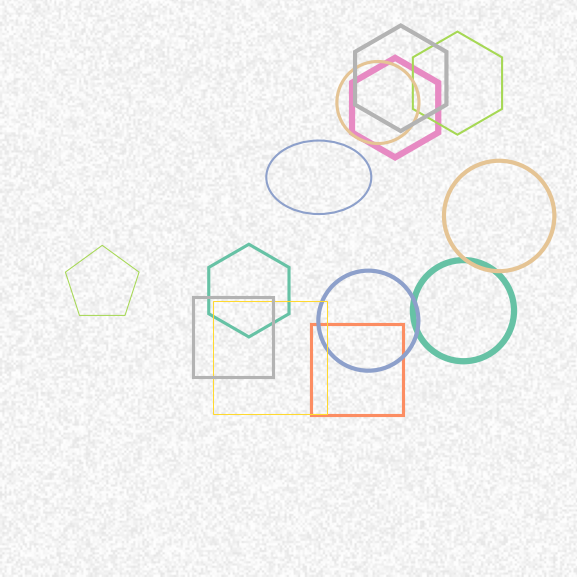[{"shape": "hexagon", "thickness": 1.5, "radius": 0.4, "center": [0.431, 0.496]}, {"shape": "circle", "thickness": 3, "radius": 0.44, "center": [0.803, 0.461]}, {"shape": "square", "thickness": 1.5, "radius": 0.4, "center": [0.618, 0.359]}, {"shape": "circle", "thickness": 2, "radius": 0.43, "center": [0.638, 0.444]}, {"shape": "oval", "thickness": 1, "radius": 0.45, "center": [0.552, 0.692]}, {"shape": "hexagon", "thickness": 3, "radius": 0.43, "center": [0.684, 0.813]}, {"shape": "pentagon", "thickness": 0.5, "radius": 0.34, "center": [0.177, 0.507]}, {"shape": "hexagon", "thickness": 1, "radius": 0.45, "center": [0.792, 0.855]}, {"shape": "square", "thickness": 0.5, "radius": 0.49, "center": [0.468, 0.38]}, {"shape": "circle", "thickness": 2, "radius": 0.48, "center": [0.864, 0.625]}, {"shape": "circle", "thickness": 1.5, "radius": 0.36, "center": [0.654, 0.822]}, {"shape": "hexagon", "thickness": 2, "radius": 0.46, "center": [0.694, 0.864]}, {"shape": "square", "thickness": 1.5, "radius": 0.35, "center": [0.403, 0.416]}]